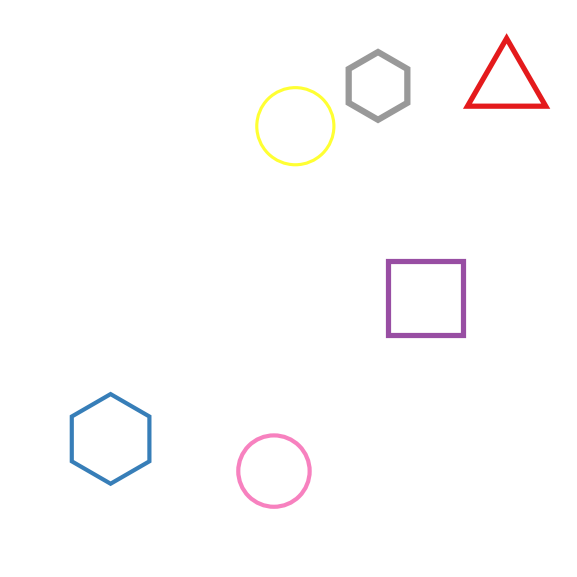[{"shape": "triangle", "thickness": 2.5, "radius": 0.39, "center": [0.877, 0.854]}, {"shape": "hexagon", "thickness": 2, "radius": 0.39, "center": [0.191, 0.239]}, {"shape": "square", "thickness": 2.5, "radius": 0.32, "center": [0.737, 0.483]}, {"shape": "circle", "thickness": 1.5, "radius": 0.33, "center": [0.511, 0.781]}, {"shape": "circle", "thickness": 2, "radius": 0.31, "center": [0.474, 0.183]}, {"shape": "hexagon", "thickness": 3, "radius": 0.29, "center": [0.655, 0.85]}]